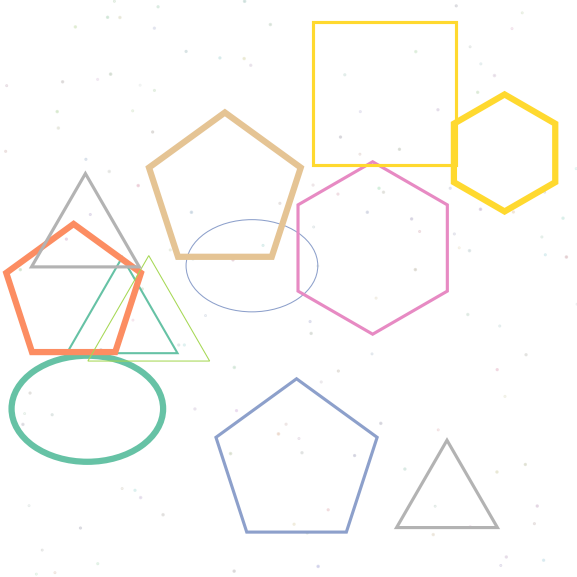[{"shape": "triangle", "thickness": 1, "radius": 0.55, "center": [0.212, 0.443]}, {"shape": "oval", "thickness": 3, "radius": 0.66, "center": [0.151, 0.291]}, {"shape": "pentagon", "thickness": 3, "radius": 0.61, "center": [0.127, 0.489]}, {"shape": "oval", "thickness": 0.5, "radius": 0.57, "center": [0.436, 0.539]}, {"shape": "pentagon", "thickness": 1.5, "radius": 0.73, "center": [0.514, 0.196]}, {"shape": "hexagon", "thickness": 1.5, "radius": 0.75, "center": [0.645, 0.57]}, {"shape": "triangle", "thickness": 0.5, "radius": 0.61, "center": [0.258, 0.435]}, {"shape": "hexagon", "thickness": 3, "radius": 0.51, "center": [0.874, 0.734]}, {"shape": "square", "thickness": 1.5, "radius": 0.62, "center": [0.665, 0.837]}, {"shape": "pentagon", "thickness": 3, "radius": 0.69, "center": [0.389, 0.666]}, {"shape": "triangle", "thickness": 1.5, "radius": 0.54, "center": [0.148, 0.591]}, {"shape": "triangle", "thickness": 1.5, "radius": 0.5, "center": [0.774, 0.136]}]